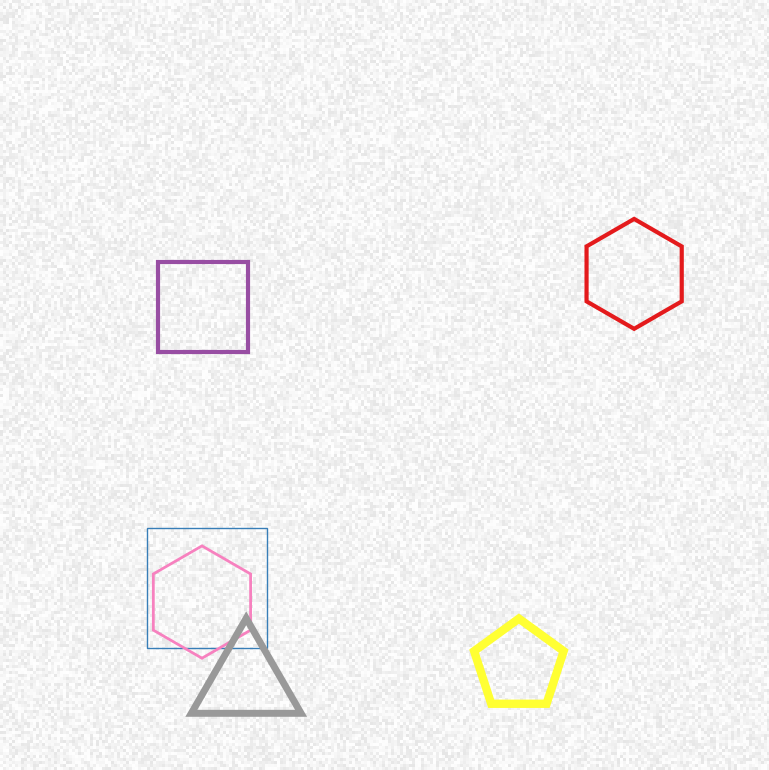[{"shape": "hexagon", "thickness": 1.5, "radius": 0.36, "center": [0.824, 0.644]}, {"shape": "square", "thickness": 0.5, "radius": 0.39, "center": [0.269, 0.236]}, {"shape": "square", "thickness": 1.5, "radius": 0.29, "center": [0.264, 0.602]}, {"shape": "pentagon", "thickness": 3, "radius": 0.31, "center": [0.674, 0.135]}, {"shape": "hexagon", "thickness": 1, "radius": 0.36, "center": [0.262, 0.218]}, {"shape": "triangle", "thickness": 2.5, "radius": 0.41, "center": [0.32, 0.115]}]